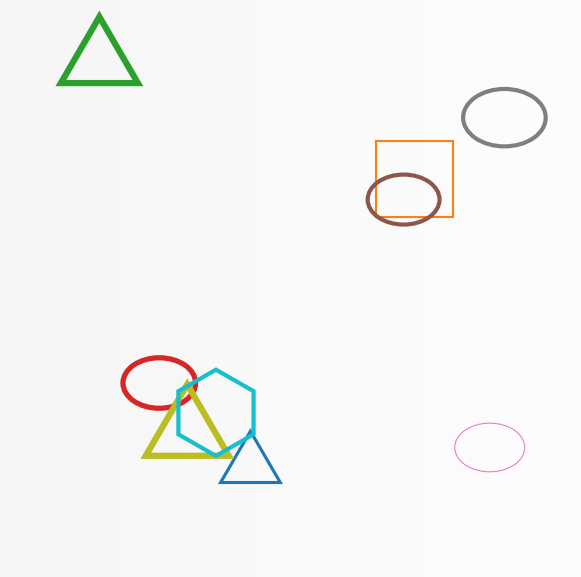[{"shape": "triangle", "thickness": 1.5, "radius": 0.3, "center": [0.431, 0.193]}, {"shape": "square", "thickness": 1, "radius": 0.33, "center": [0.713, 0.69]}, {"shape": "triangle", "thickness": 3, "radius": 0.38, "center": [0.171, 0.894]}, {"shape": "oval", "thickness": 2.5, "radius": 0.31, "center": [0.274, 0.336]}, {"shape": "oval", "thickness": 2, "radius": 0.31, "center": [0.694, 0.654]}, {"shape": "oval", "thickness": 0.5, "radius": 0.3, "center": [0.843, 0.224]}, {"shape": "oval", "thickness": 2, "radius": 0.36, "center": [0.868, 0.795]}, {"shape": "triangle", "thickness": 3, "radius": 0.41, "center": [0.322, 0.251]}, {"shape": "hexagon", "thickness": 2, "radius": 0.37, "center": [0.372, 0.284]}]